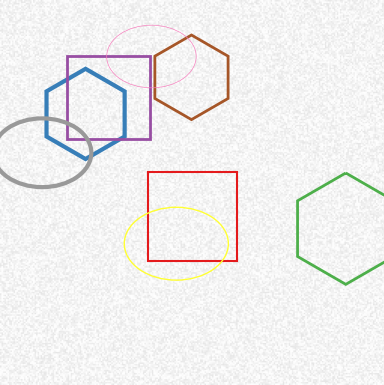[{"shape": "square", "thickness": 1.5, "radius": 0.58, "center": [0.499, 0.437]}, {"shape": "hexagon", "thickness": 3, "radius": 0.59, "center": [0.222, 0.704]}, {"shape": "hexagon", "thickness": 2, "radius": 0.72, "center": [0.898, 0.406]}, {"shape": "square", "thickness": 2, "radius": 0.54, "center": [0.282, 0.746]}, {"shape": "oval", "thickness": 1, "radius": 0.68, "center": [0.458, 0.367]}, {"shape": "hexagon", "thickness": 2, "radius": 0.55, "center": [0.497, 0.799]}, {"shape": "oval", "thickness": 0.5, "radius": 0.58, "center": [0.393, 0.853]}, {"shape": "oval", "thickness": 3, "radius": 0.64, "center": [0.11, 0.603]}]